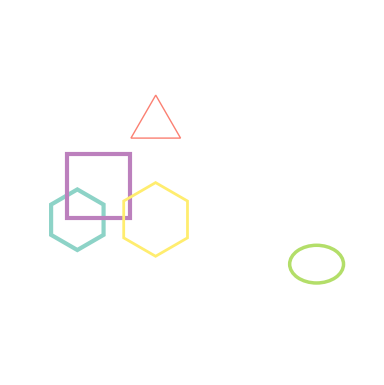[{"shape": "hexagon", "thickness": 3, "radius": 0.39, "center": [0.201, 0.429]}, {"shape": "triangle", "thickness": 1, "radius": 0.37, "center": [0.405, 0.678]}, {"shape": "oval", "thickness": 2.5, "radius": 0.35, "center": [0.822, 0.314]}, {"shape": "square", "thickness": 3, "radius": 0.41, "center": [0.256, 0.517]}, {"shape": "hexagon", "thickness": 2, "radius": 0.48, "center": [0.404, 0.43]}]